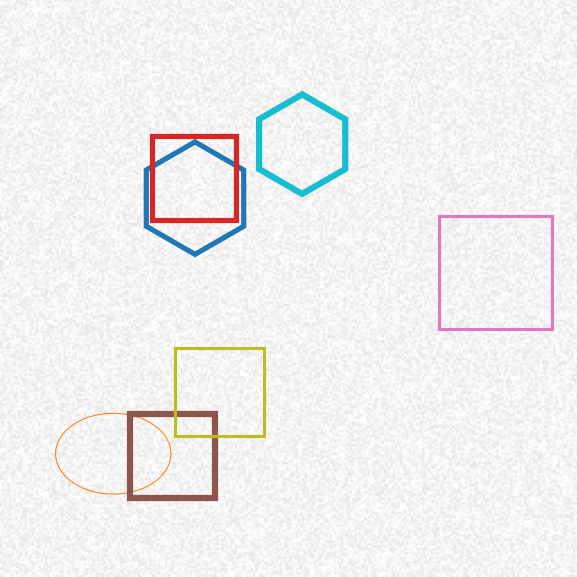[{"shape": "hexagon", "thickness": 2.5, "radius": 0.49, "center": [0.338, 0.656]}, {"shape": "oval", "thickness": 0.5, "radius": 0.5, "center": [0.196, 0.214]}, {"shape": "square", "thickness": 2.5, "radius": 0.36, "center": [0.336, 0.691]}, {"shape": "square", "thickness": 3, "radius": 0.36, "center": [0.299, 0.209]}, {"shape": "square", "thickness": 1.5, "radius": 0.49, "center": [0.858, 0.528]}, {"shape": "square", "thickness": 1.5, "radius": 0.38, "center": [0.38, 0.321]}, {"shape": "hexagon", "thickness": 3, "radius": 0.43, "center": [0.523, 0.749]}]